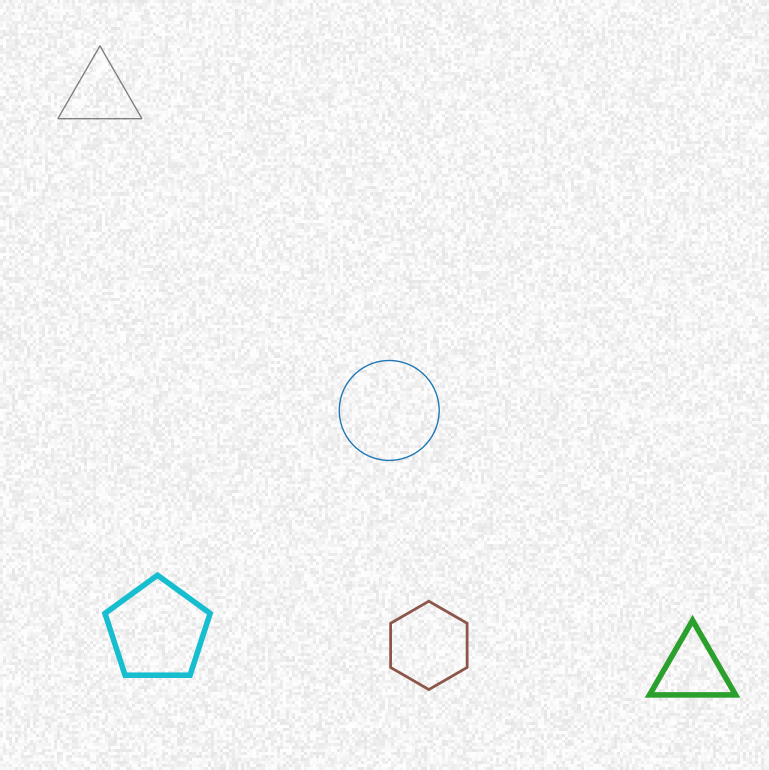[{"shape": "circle", "thickness": 0.5, "radius": 0.32, "center": [0.505, 0.467]}, {"shape": "triangle", "thickness": 2, "radius": 0.32, "center": [0.899, 0.13]}, {"shape": "hexagon", "thickness": 1, "radius": 0.29, "center": [0.557, 0.162]}, {"shape": "triangle", "thickness": 0.5, "radius": 0.32, "center": [0.13, 0.877]}, {"shape": "pentagon", "thickness": 2, "radius": 0.36, "center": [0.205, 0.181]}]